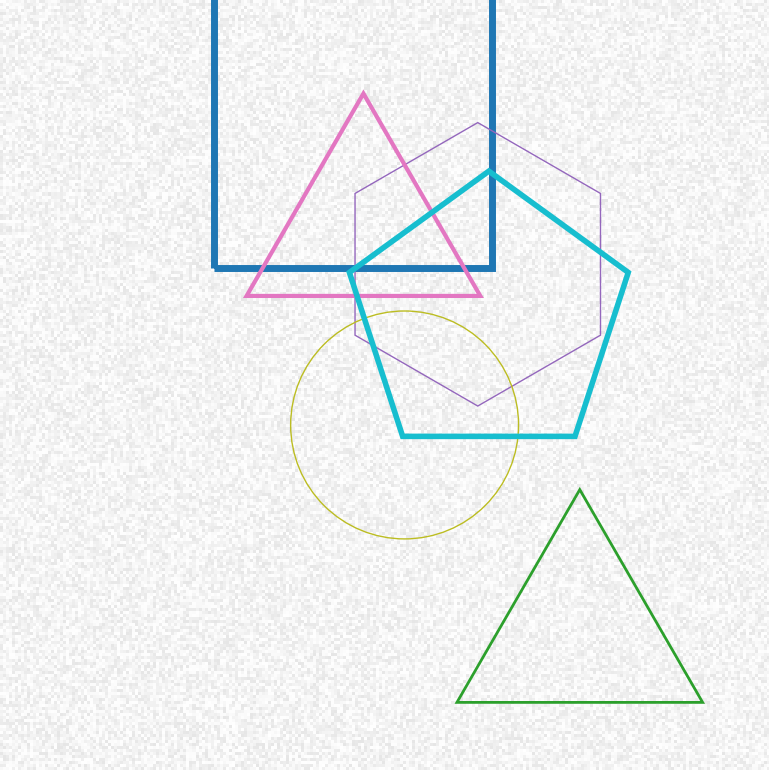[{"shape": "square", "thickness": 2.5, "radius": 0.9, "center": [0.459, 0.833]}, {"shape": "triangle", "thickness": 1, "radius": 0.92, "center": [0.753, 0.18]}, {"shape": "hexagon", "thickness": 0.5, "radius": 0.92, "center": [0.62, 0.657]}, {"shape": "triangle", "thickness": 1.5, "radius": 0.88, "center": [0.472, 0.703]}, {"shape": "circle", "thickness": 0.5, "radius": 0.74, "center": [0.525, 0.448]}, {"shape": "pentagon", "thickness": 2, "radius": 0.95, "center": [0.635, 0.587]}]